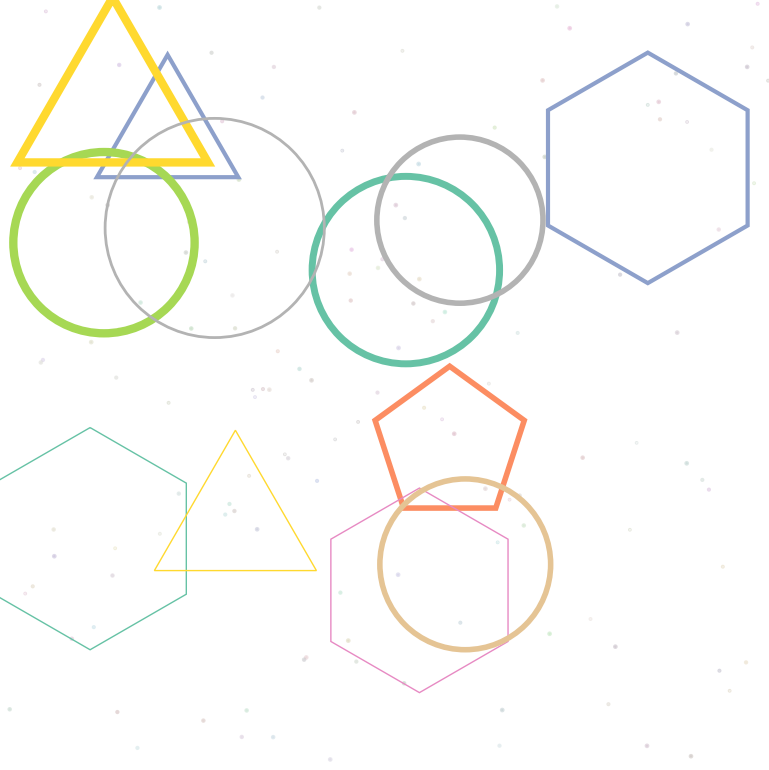[{"shape": "hexagon", "thickness": 0.5, "radius": 0.72, "center": [0.117, 0.3]}, {"shape": "circle", "thickness": 2.5, "radius": 0.61, "center": [0.527, 0.649]}, {"shape": "pentagon", "thickness": 2, "radius": 0.51, "center": [0.584, 0.423]}, {"shape": "triangle", "thickness": 1.5, "radius": 0.53, "center": [0.218, 0.823]}, {"shape": "hexagon", "thickness": 1.5, "radius": 0.75, "center": [0.841, 0.782]}, {"shape": "hexagon", "thickness": 0.5, "radius": 0.66, "center": [0.545, 0.233]}, {"shape": "circle", "thickness": 3, "radius": 0.59, "center": [0.135, 0.685]}, {"shape": "triangle", "thickness": 3, "radius": 0.71, "center": [0.146, 0.861]}, {"shape": "triangle", "thickness": 0.5, "radius": 0.61, "center": [0.306, 0.32]}, {"shape": "circle", "thickness": 2, "radius": 0.55, "center": [0.604, 0.267]}, {"shape": "circle", "thickness": 1, "radius": 0.71, "center": [0.279, 0.704]}, {"shape": "circle", "thickness": 2, "radius": 0.54, "center": [0.597, 0.714]}]